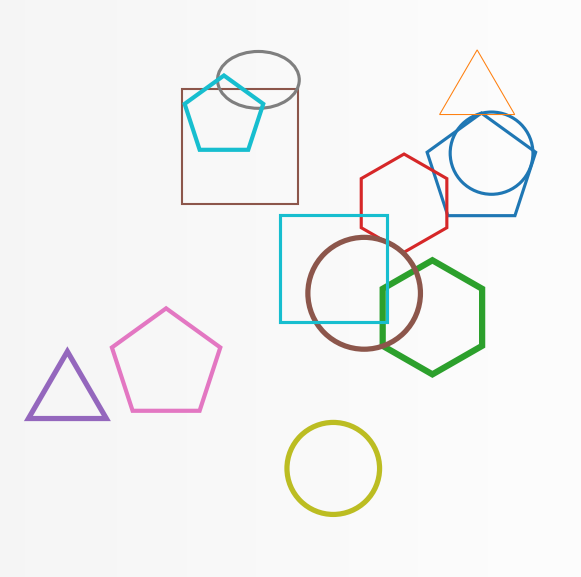[{"shape": "circle", "thickness": 1.5, "radius": 0.36, "center": [0.846, 0.734]}, {"shape": "pentagon", "thickness": 1.5, "radius": 0.49, "center": [0.828, 0.705]}, {"shape": "triangle", "thickness": 0.5, "radius": 0.37, "center": [0.821, 0.838]}, {"shape": "hexagon", "thickness": 3, "radius": 0.49, "center": [0.744, 0.45]}, {"shape": "hexagon", "thickness": 1.5, "radius": 0.43, "center": [0.695, 0.647]}, {"shape": "triangle", "thickness": 2.5, "radius": 0.39, "center": [0.116, 0.313]}, {"shape": "square", "thickness": 1, "radius": 0.5, "center": [0.412, 0.745]}, {"shape": "circle", "thickness": 2.5, "radius": 0.48, "center": [0.627, 0.491]}, {"shape": "pentagon", "thickness": 2, "radius": 0.49, "center": [0.286, 0.367]}, {"shape": "oval", "thickness": 1.5, "radius": 0.35, "center": [0.445, 0.861]}, {"shape": "circle", "thickness": 2.5, "radius": 0.4, "center": [0.573, 0.188]}, {"shape": "pentagon", "thickness": 2, "radius": 0.36, "center": [0.385, 0.797]}, {"shape": "square", "thickness": 1.5, "radius": 0.46, "center": [0.574, 0.534]}]